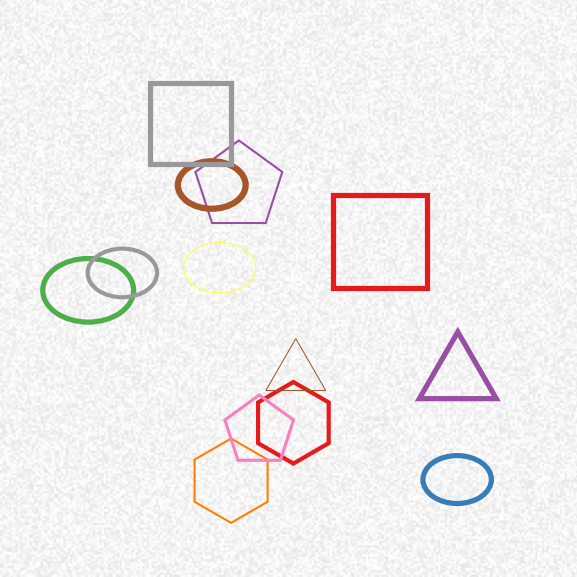[{"shape": "hexagon", "thickness": 2, "radius": 0.35, "center": [0.508, 0.267]}, {"shape": "square", "thickness": 2.5, "radius": 0.4, "center": [0.658, 0.581]}, {"shape": "oval", "thickness": 2.5, "radius": 0.3, "center": [0.792, 0.169]}, {"shape": "oval", "thickness": 2.5, "radius": 0.39, "center": [0.153, 0.496]}, {"shape": "pentagon", "thickness": 1, "radius": 0.4, "center": [0.414, 0.677]}, {"shape": "triangle", "thickness": 2.5, "radius": 0.38, "center": [0.793, 0.347]}, {"shape": "hexagon", "thickness": 1, "radius": 0.37, "center": [0.4, 0.167]}, {"shape": "oval", "thickness": 0.5, "radius": 0.31, "center": [0.38, 0.536]}, {"shape": "oval", "thickness": 3, "radius": 0.29, "center": [0.367, 0.679]}, {"shape": "triangle", "thickness": 0.5, "radius": 0.3, "center": [0.512, 0.353]}, {"shape": "pentagon", "thickness": 1.5, "radius": 0.31, "center": [0.449, 0.253]}, {"shape": "square", "thickness": 2.5, "radius": 0.35, "center": [0.33, 0.785]}, {"shape": "oval", "thickness": 2, "radius": 0.3, "center": [0.212, 0.527]}]